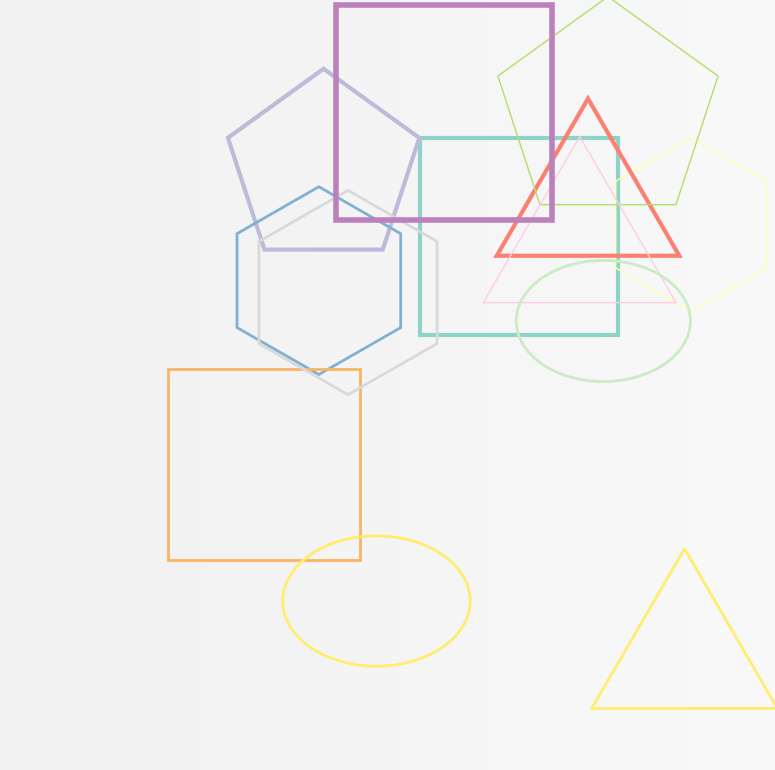[{"shape": "square", "thickness": 1.5, "radius": 0.64, "center": [0.67, 0.693]}, {"shape": "hexagon", "thickness": 0.5, "radius": 0.56, "center": [0.892, 0.708]}, {"shape": "pentagon", "thickness": 1.5, "radius": 0.65, "center": [0.418, 0.781]}, {"shape": "triangle", "thickness": 1.5, "radius": 0.68, "center": [0.759, 0.736]}, {"shape": "hexagon", "thickness": 1, "radius": 0.61, "center": [0.411, 0.636]}, {"shape": "square", "thickness": 1, "radius": 0.62, "center": [0.341, 0.396]}, {"shape": "pentagon", "thickness": 0.5, "radius": 0.75, "center": [0.784, 0.855]}, {"shape": "triangle", "thickness": 0.5, "radius": 0.72, "center": [0.748, 0.679]}, {"shape": "hexagon", "thickness": 1, "radius": 0.66, "center": [0.449, 0.62]}, {"shape": "square", "thickness": 2, "radius": 0.7, "center": [0.573, 0.854]}, {"shape": "oval", "thickness": 1, "radius": 0.56, "center": [0.778, 0.583]}, {"shape": "oval", "thickness": 1, "radius": 0.6, "center": [0.486, 0.219]}, {"shape": "triangle", "thickness": 1, "radius": 0.69, "center": [0.883, 0.149]}]